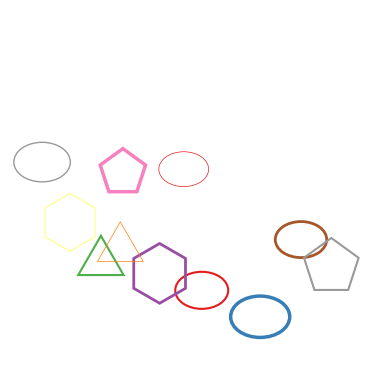[{"shape": "oval", "thickness": 0.5, "radius": 0.32, "center": [0.477, 0.561]}, {"shape": "oval", "thickness": 1.5, "radius": 0.34, "center": [0.524, 0.246]}, {"shape": "oval", "thickness": 2.5, "radius": 0.38, "center": [0.676, 0.177]}, {"shape": "triangle", "thickness": 1.5, "radius": 0.34, "center": [0.262, 0.32]}, {"shape": "hexagon", "thickness": 2, "radius": 0.39, "center": [0.415, 0.29]}, {"shape": "triangle", "thickness": 0.5, "radius": 0.34, "center": [0.313, 0.355]}, {"shape": "hexagon", "thickness": 0.5, "radius": 0.38, "center": [0.182, 0.423]}, {"shape": "oval", "thickness": 2, "radius": 0.33, "center": [0.782, 0.378]}, {"shape": "pentagon", "thickness": 2.5, "radius": 0.31, "center": [0.319, 0.552]}, {"shape": "oval", "thickness": 1, "radius": 0.37, "center": [0.109, 0.579]}, {"shape": "pentagon", "thickness": 1.5, "radius": 0.37, "center": [0.861, 0.307]}]